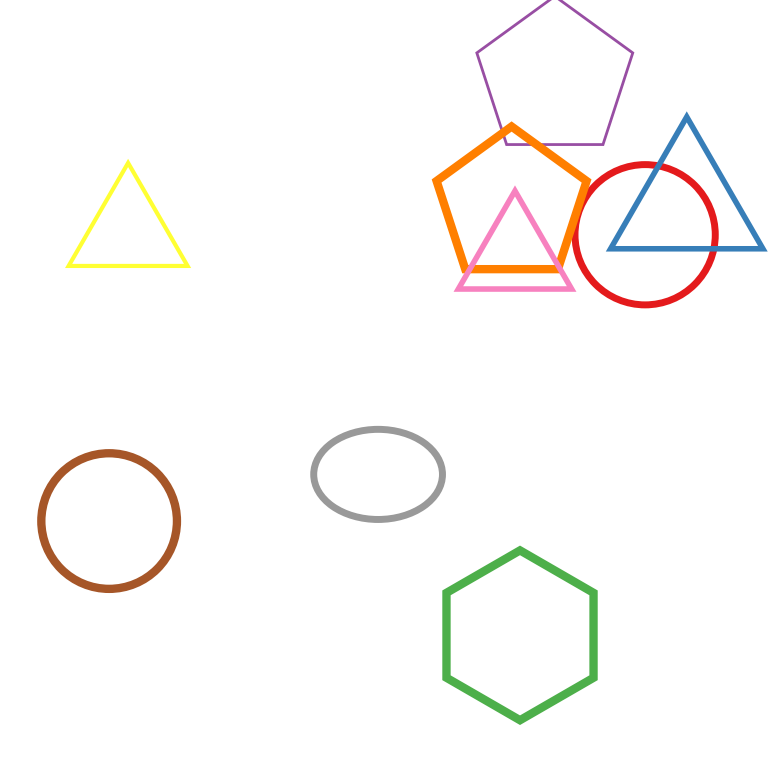[{"shape": "circle", "thickness": 2.5, "radius": 0.46, "center": [0.838, 0.695]}, {"shape": "triangle", "thickness": 2, "radius": 0.57, "center": [0.892, 0.734]}, {"shape": "hexagon", "thickness": 3, "radius": 0.55, "center": [0.675, 0.175]}, {"shape": "pentagon", "thickness": 1, "radius": 0.53, "center": [0.721, 0.898]}, {"shape": "pentagon", "thickness": 3, "radius": 0.51, "center": [0.664, 0.733]}, {"shape": "triangle", "thickness": 1.5, "radius": 0.45, "center": [0.166, 0.699]}, {"shape": "circle", "thickness": 3, "radius": 0.44, "center": [0.142, 0.323]}, {"shape": "triangle", "thickness": 2, "radius": 0.42, "center": [0.669, 0.667]}, {"shape": "oval", "thickness": 2.5, "radius": 0.42, "center": [0.491, 0.384]}]